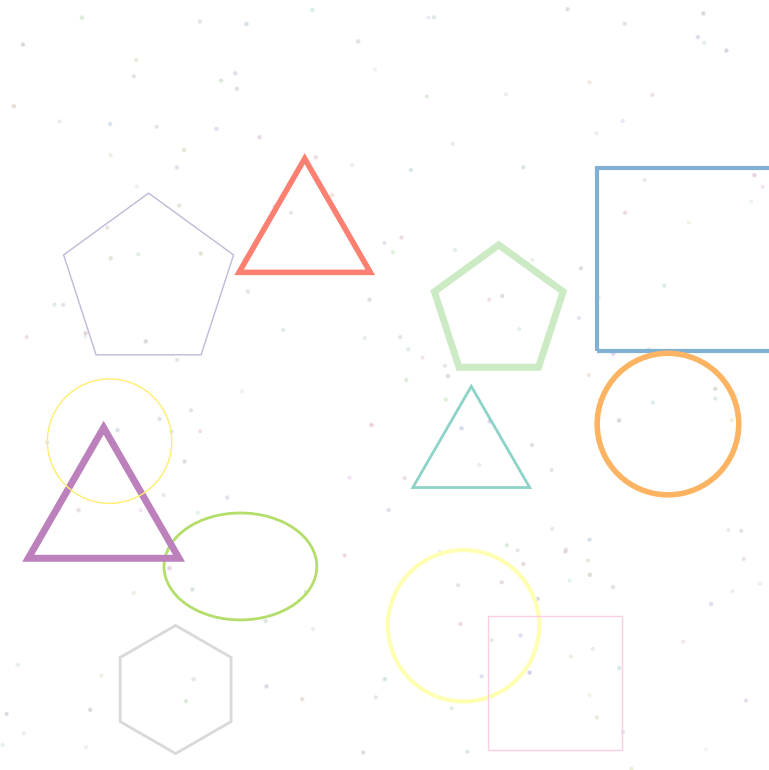[{"shape": "triangle", "thickness": 1, "radius": 0.44, "center": [0.612, 0.411]}, {"shape": "circle", "thickness": 1.5, "radius": 0.49, "center": [0.602, 0.187]}, {"shape": "pentagon", "thickness": 0.5, "radius": 0.58, "center": [0.193, 0.633]}, {"shape": "triangle", "thickness": 2, "radius": 0.49, "center": [0.396, 0.695]}, {"shape": "square", "thickness": 1.5, "radius": 0.59, "center": [0.893, 0.663]}, {"shape": "circle", "thickness": 2, "radius": 0.46, "center": [0.867, 0.449]}, {"shape": "oval", "thickness": 1, "radius": 0.5, "center": [0.312, 0.264]}, {"shape": "square", "thickness": 0.5, "radius": 0.44, "center": [0.721, 0.113]}, {"shape": "hexagon", "thickness": 1, "radius": 0.42, "center": [0.228, 0.105]}, {"shape": "triangle", "thickness": 2.5, "radius": 0.57, "center": [0.135, 0.331]}, {"shape": "pentagon", "thickness": 2.5, "radius": 0.44, "center": [0.648, 0.594]}, {"shape": "circle", "thickness": 0.5, "radius": 0.4, "center": [0.142, 0.427]}]